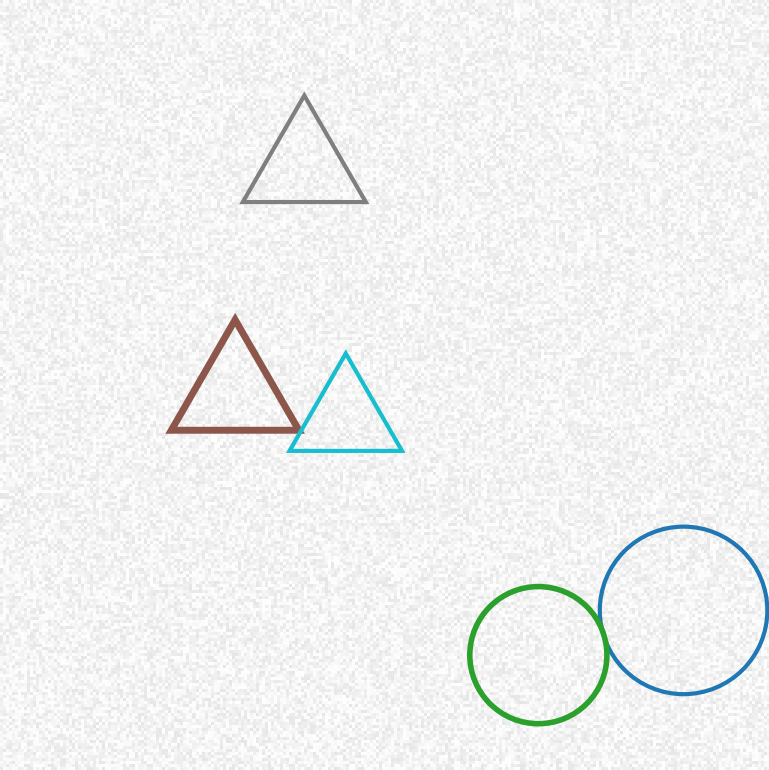[{"shape": "circle", "thickness": 1.5, "radius": 0.54, "center": [0.888, 0.207]}, {"shape": "circle", "thickness": 2, "radius": 0.45, "center": [0.699, 0.149]}, {"shape": "triangle", "thickness": 2.5, "radius": 0.48, "center": [0.305, 0.489]}, {"shape": "triangle", "thickness": 1.5, "radius": 0.46, "center": [0.395, 0.784]}, {"shape": "triangle", "thickness": 1.5, "radius": 0.42, "center": [0.449, 0.457]}]